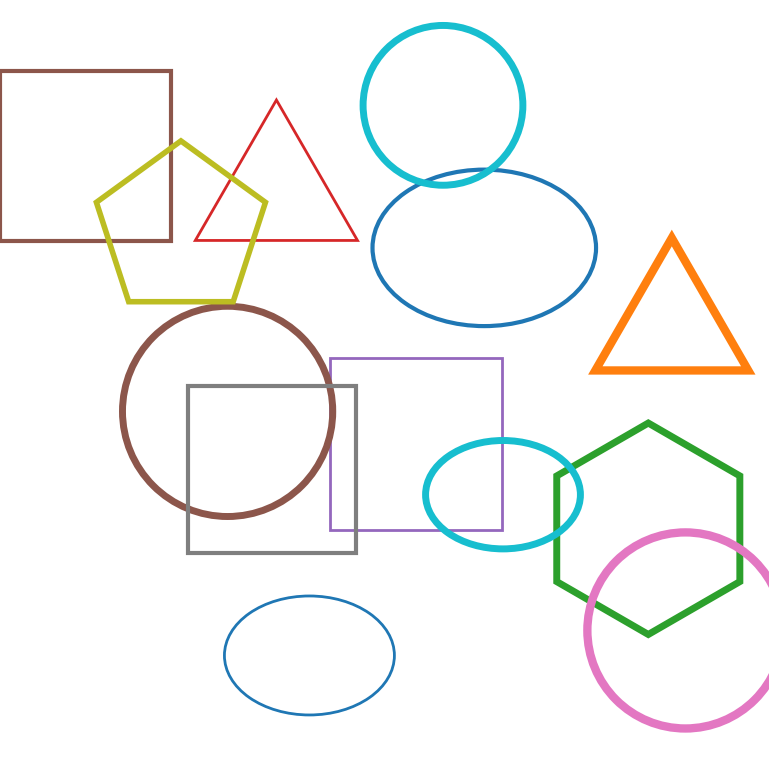[{"shape": "oval", "thickness": 1, "radius": 0.55, "center": [0.402, 0.149]}, {"shape": "oval", "thickness": 1.5, "radius": 0.73, "center": [0.629, 0.678]}, {"shape": "triangle", "thickness": 3, "radius": 0.57, "center": [0.872, 0.576]}, {"shape": "hexagon", "thickness": 2.5, "radius": 0.69, "center": [0.842, 0.313]}, {"shape": "triangle", "thickness": 1, "radius": 0.61, "center": [0.359, 0.749]}, {"shape": "square", "thickness": 1, "radius": 0.56, "center": [0.54, 0.424]}, {"shape": "square", "thickness": 1.5, "radius": 0.55, "center": [0.111, 0.798]}, {"shape": "circle", "thickness": 2.5, "radius": 0.68, "center": [0.296, 0.466]}, {"shape": "circle", "thickness": 3, "radius": 0.64, "center": [0.89, 0.181]}, {"shape": "square", "thickness": 1.5, "radius": 0.54, "center": [0.353, 0.39]}, {"shape": "pentagon", "thickness": 2, "radius": 0.58, "center": [0.235, 0.702]}, {"shape": "oval", "thickness": 2.5, "radius": 0.5, "center": [0.653, 0.358]}, {"shape": "circle", "thickness": 2.5, "radius": 0.52, "center": [0.575, 0.863]}]